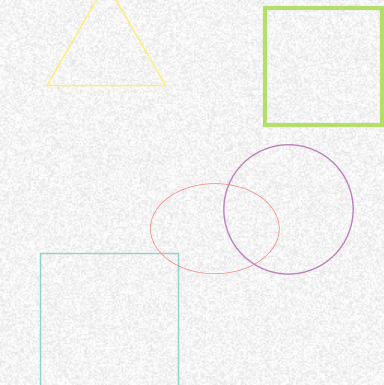[{"shape": "square", "thickness": 1, "radius": 0.9, "center": [0.284, 0.165]}, {"shape": "oval", "thickness": 0.5, "radius": 0.84, "center": [0.558, 0.406]}, {"shape": "square", "thickness": 3, "radius": 0.76, "center": [0.84, 0.827]}, {"shape": "circle", "thickness": 1, "radius": 0.84, "center": [0.749, 0.456]}, {"shape": "triangle", "thickness": 1, "radius": 0.89, "center": [0.276, 0.867]}]